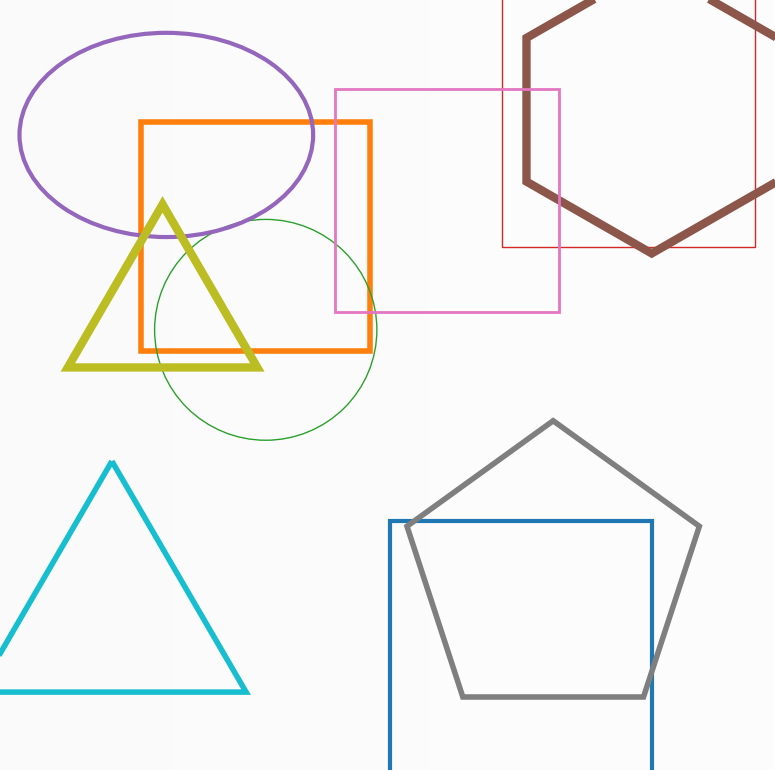[{"shape": "square", "thickness": 1.5, "radius": 0.85, "center": [0.672, 0.155]}, {"shape": "square", "thickness": 2, "radius": 0.74, "center": [0.33, 0.693]}, {"shape": "circle", "thickness": 0.5, "radius": 0.72, "center": [0.343, 0.572]}, {"shape": "square", "thickness": 0.5, "radius": 0.82, "center": [0.811, 0.843]}, {"shape": "oval", "thickness": 1.5, "radius": 0.95, "center": [0.215, 0.825]}, {"shape": "hexagon", "thickness": 3, "radius": 0.93, "center": [0.841, 0.857]}, {"shape": "square", "thickness": 1, "radius": 0.72, "center": [0.577, 0.74]}, {"shape": "pentagon", "thickness": 2, "radius": 0.99, "center": [0.714, 0.255]}, {"shape": "triangle", "thickness": 3, "radius": 0.71, "center": [0.21, 0.593]}, {"shape": "triangle", "thickness": 2, "radius": 1.0, "center": [0.144, 0.201]}]